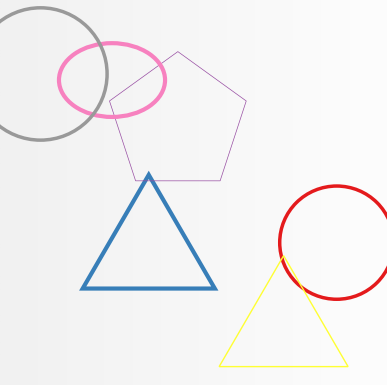[{"shape": "circle", "thickness": 2.5, "radius": 0.74, "center": [0.869, 0.37]}, {"shape": "triangle", "thickness": 3, "radius": 0.98, "center": [0.384, 0.349]}, {"shape": "pentagon", "thickness": 0.5, "radius": 0.93, "center": [0.459, 0.68]}, {"shape": "triangle", "thickness": 1, "radius": 0.96, "center": [0.732, 0.144]}, {"shape": "oval", "thickness": 3, "radius": 0.68, "center": [0.289, 0.792]}, {"shape": "circle", "thickness": 2.5, "radius": 0.86, "center": [0.105, 0.808]}]